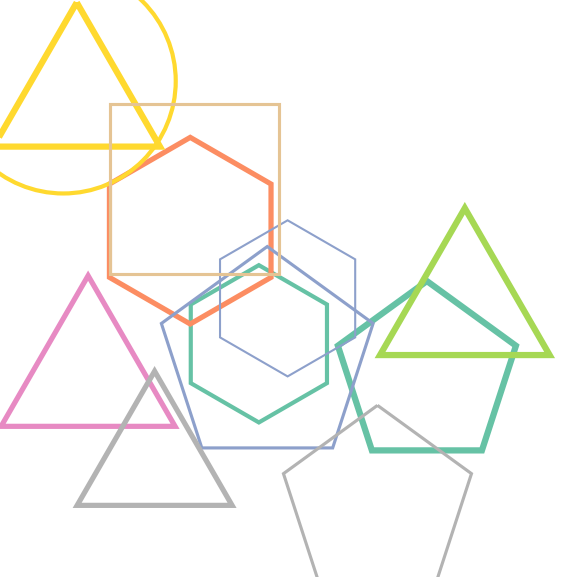[{"shape": "pentagon", "thickness": 3, "radius": 0.81, "center": [0.739, 0.35]}, {"shape": "hexagon", "thickness": 2, "radius": 0.68, "center": [0.448, 0.404]}, {"shape": "hexagon", "thickness": 2.5, "radius": 0.81, "center": [0.329, 0.6]}, {"shape": "pentagon", "thickness": 1.5, "radius": 0.96, "center": [0.463, 0.379]}, {"shape": "hexagon", "thickness": 1, "radius": 0.68, "center": [0.498, 0.482]}, {"shape": "triangle", "thickness": 2.5, "radius": 0.87, "center": [0.153, 0.348]}, {"shape": "triangle", "thickness": 3, "radius": 0.85, "center": [0.805, 0.469]}, {"shape": "triangle", "thickness": 3, "radius": 0.83, "center": [0.133, 0.828]}, {"shape": "circle", "thickness": 2, "radius": 0.97, "center": [0.11, 0.859]}, {"shape": "square", "thickness": 1.5, "radius": 0.73, "center": [0.337, 0.671]}, {"shape": "pentagon", "thickness": 1.5, "radius": 0.86, "center": [0.654, 0.126]}, {"shape": "triangle", "thickness": 2.5, "radius": 0.77, "center": [0.268, 0.201]}]